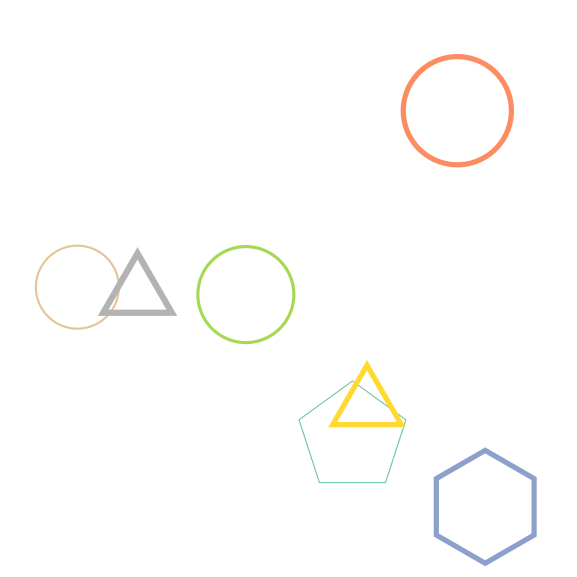[{"shape": "pentagon", "thickness": 0.5, "radius": 0.49, "center": [0.61, 0.242]}, {"shape": "circle", "thickness": 2.5, "radius": 0.47, "center": [0.792, 0.807]}, {"shape": "hexagon", "thickness": 2.5, "radius": 0.49, "center": [0.84, 0.122]}, {"shape": "circle", "thickness": 1.5, "radius": 0.42, "center": [0.426, 0.489]}, {"shape": "triangle", "thickness": 2.5, "radius": 0.34, "center": [0.635, 0.298]}, {"shape": "circle", "thickness": 1, "radius": 0.36, "center": [0.134, 0.502]}, {"shape": "triangle", "thickness": 3, "radius": 0.34, "center": [0.238, 0.492]}]